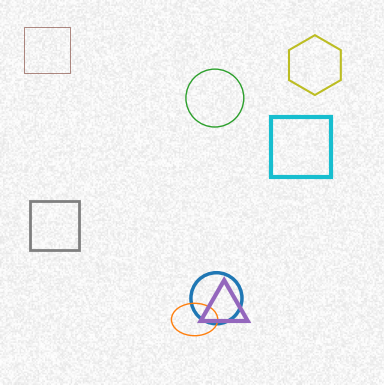[{"shape": "circle", "thickness": 2.5, "radius": 0.33, "center": [0.562, 0.225]}, {"shape": "oval", "thickness": 1, "radius": 0.3, "center": [0.505, 0.17]}, {"shape": "circle", "thickness": 1, "radius": 0.38, "center": [0.558, 0.745]}, {"shape": "triangle", "thickness": 3, "radius": 0.35, "center": [0.582, 0.202]}, {"shape": "square", "thickness": 0.5, "radius": 0.3, "center": [0.121, 0.871]}, {"shape": "square", "thickness": 2, "radius": 0.32, "center": [0.141, 0.415]}, {"shape": "hexagon", "thickness": 1.5, "radius": 0.39, "center": [0.818, 0.831]}, {"shape": "square", "thickness": 3, "radius": 0.39, "center": [0.782, 0.618]}]